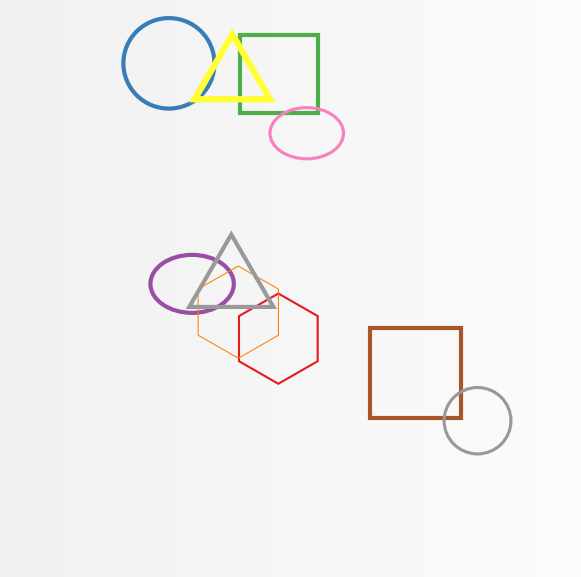[{"shape": "hexagon", "thickness": 1, "radius": 0.39, "center": [0.479, 0.413]}, {"shape": "circle", "thickness": 2, "radius": 0.39, "center": [0.291, 0.889]}, {"shape": "square", "thickness": 2, "radius": 0.34, "center": [0.48, 0.871]}, {"shape": "oval", "thickness": 2, "radius": 0.36, "center": [0.331, 0.508]}, {"shape": "hexagon", "thickness": 0.5, "radius": 0.4, "center": [0.41, 0.459]}, {"shape": "triangle", "thickness": 3, "radius": 0.37, "center": [0.4, 0.865]}, {"shape": "square", "thickness": 2, "radius": 0.39, "center": [0.715, 0.353]}, {"shape": "oval", "thickness": 1.5, "radius": 0.32, "center": [0.528, 0.768]}, {"shape": "triangle", "thickness": 2, "radius": 0.42, "center": [0.398, 0.509]}, {"shape": "circle", "thickness": 1.5, "radius": 0.29, "center": [0.822, 0.271]}]